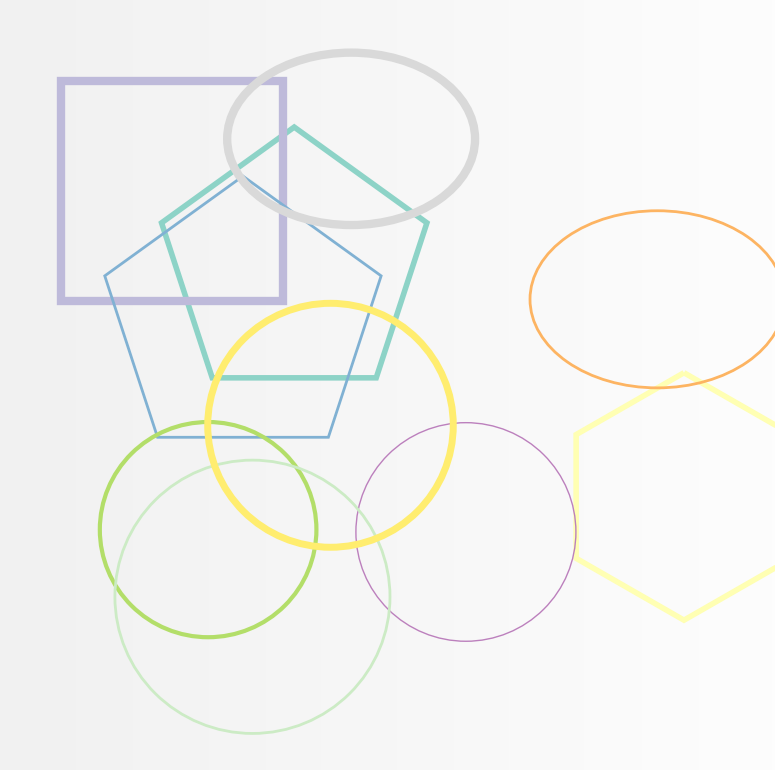[{"shape": "pentagon", "thickness": 2, "radius": 0.9, "center": [0.38, 0.655]}, {"shape": "hexagon", "thickness": 2, "radius": 0.8, "center": [0.883, 0.355]}, {"shape": "square", "thickness": 3, "radius": 0.71, "center": [0.222, 0.752]}, {"shape": "pentagon", "thickness": 1, "radius": 0.94, "center": [0.313, 0.584]}, {"shape": "oval", "thickness": 1, "radius": 0.82, "center": [0.848, 0.611]}, {"shape": "circle", "thickness": 1.5, "radius": 0.7, "center": [0.269, 0.312]}, {"shape": "oval", "thickness": 3, "radius": 0.8, "center": [0.453, 0.82]}, {"shape": "circle", "thickness": 0.5, "radius": 0.71, "center": [0.601, 0.309]}, {"shape": "circle", "thickness": 1, "radius": 0.89, "center": [0.326, 0.225]}, {"shape": "circle", "thickness": 2.5, "radius": 0.79, "center": [0.426, 0.448]}]